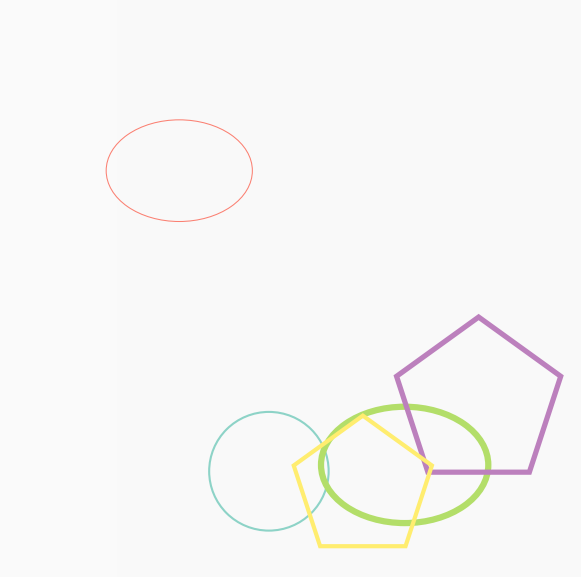[{"shape": "circle", "thickness": 1, "radius": 0.51, "center": [0.463, 0.183]}, {"shape": "oval", "thickness": 0.5, "radius": 0.63, "center": [0.308, 0.704]}, {"shape": "oval", "thickness": 3, "radius": 0.72, "center": [0.696, 0.194]}, {"shape": "pentagon", "thickness": 2.5, "radius": 0.74, "center": [0.823, 0.302]}, {"shape": "pentagon", "thickness": 2, "radius": 0.62, "center": [0.624, 0.154]}]